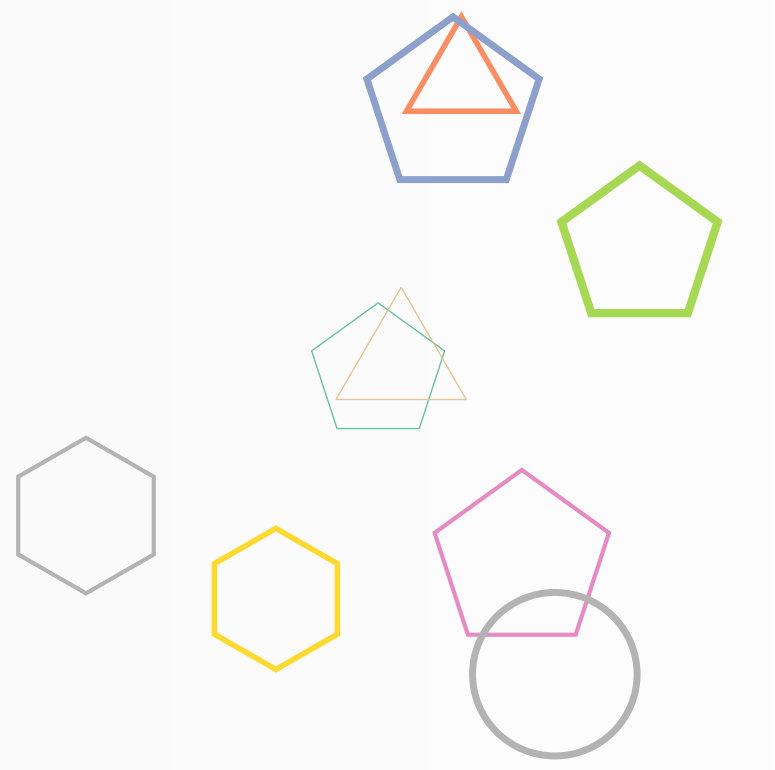[{"shape": "pentagon", "thickness": 0.5, "radius": 0.45, "center": [0.488, 0.516]}, {"shape": "triangle", "thickness": 2, "radius": 0.41, "center": [0.595, 0.896]}, {"shape": "pentagon", "thickness": 2.5, "radius": 0.58, "center": [0.585, 0.861]}, {"shape": "pentagon", "thickness": 1.5, "radius": 0.59, "center": [0.673, 0.271]}, {"shape": "pentagon", "thickness": 3, "radius": 0.53, "center": [0.825, 0.679]}, {"shape": "hexagon", "thickness": 2, "radius": 0.46, "center": [0.356, 0.222]}, {"shape": "triangle", "thickness": 0.5, "radius": 0.49, "center": [0.518, 0.53]}, {"shape": "circle", "thickness": 2.5, "radius": 0.53, "center": [0.716, 0.124]}, {"shape": "hexagon", "thickness": 1.5, "radius": 0.5, "center": [0.111, 0.33]}]